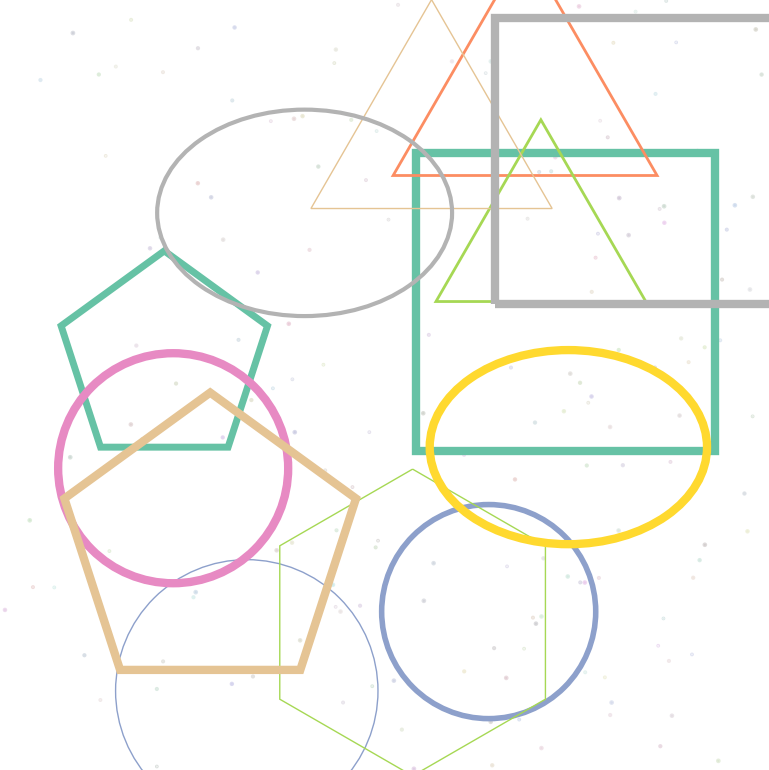[{"shape": "square", "thickness": 3, "radius": 0.97, "center": [0.734, 0.608]}, {"shape": "pentagon", "thickness": 2.5, "radius": 0.7, "center": [0.213, 0.533]}, {"shape": "triangle", "thickness": 1, "radius": 0.99, "center": [0.682, 0.871]}, {"shape": "circle", "thickness": 0.5, "radius": 0.85, "center": [0.32, 0.103]}, {"shape": "circle", "thickness": 2, "radius": 0.7, "center": [0.635, 0.206]}, {"shape": "circle", "thickness": 3, "radius": 0.75, "center": [0.225, 0.392]}, {"shape": "hexagon", "thickness": 0.5, "radius": 1.0, "center": [0.536, 0.192]}, {"shape": "triangle", "thickness": 1, "radius": 0.79, "center": [0.702, 0.687]}, {"shape": "oval", "thickness": 3, "radius": 0.9, "center": [0.738, 0.419]}, {"shape": "triangle", "thickness": 0.5, "radius": 0.9, "center": [0.56, 0.82]}, {"shape": "pentagon", "thickness": 3, "radius": 1.0, "center": [0.273, 0.291]}, {"shape": "oval", "thickness": 1.5, "radius": 0.96, "center": [0.396, 0.724]}, {"shape": "square", "thickness": 3, "radius": 0.93, "center": [0.828, 0.791]}]